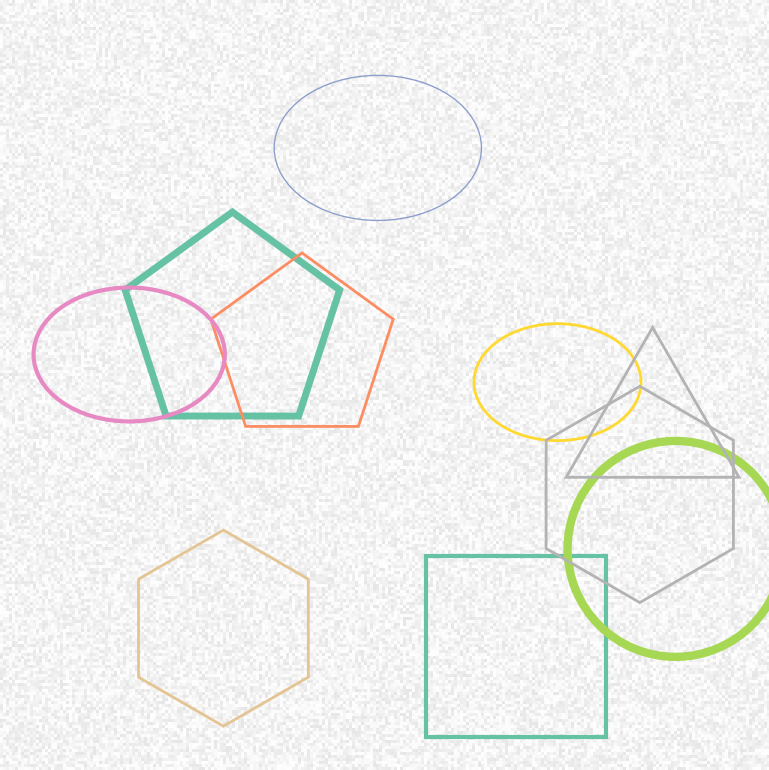[{"shape": "square", "thickness": 1.5, "radius": 0.59, "center": [0.67, 0.161]}, {"shape": "pentagon", "thickness": 2.5, "radius": 0.73, "center": [0.302, 0.578]}, {"shape": "pentagon", "thickness": 1, "radius": 0.62, "center": [0.392, 0.547]}, {"shape": "oval", "thickness": 0.5, "radius": 0.67, "center": [0.491, 0.808]}, {"shape": "oval", "thickness": 1.5, "radius": 0.62, "center": [0.168, 0.54]}, {"shape": "circle", "thickness": 3, "radius": 0.7, "center": [0.877, 0.287]}, {"shape": "oval", "thickness": 1, "radius": 0.54, "center": [0.724, 0.504]}, {"shape": "hexagon", "thickness": 1, "radius": 0.64, "center": [0.29, 0.184]}, {"shape": "triangle", "thickness": 1, "radius": 0.65, "center": [0.848, 0.445]}, {"shape": "hexagon", "thickness": 1, "radius": 0.7, "center": [0.831, 0.358]}]